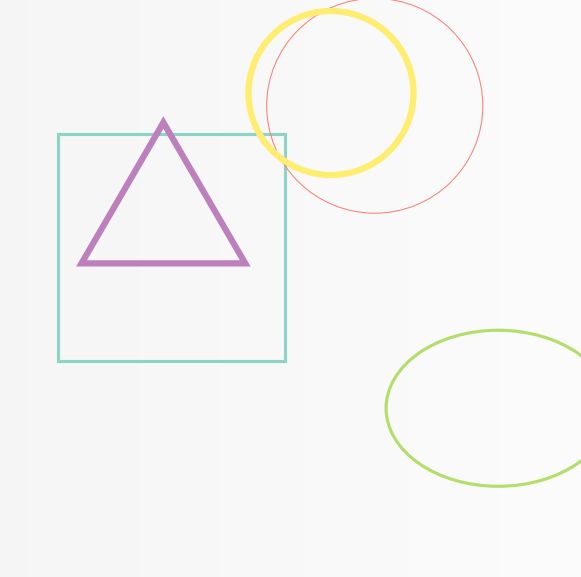[{"shape": "square", "thickness": 1.5, "radius": 0.98, "center": [0.295, 0.57]}, {"shape": "circle", "thickness": 0.5, "radius": 0.93, "center": [0.645, 0.816]}, {"shape": "oval", "thickness": 1.5, "radius": 0.97, "center": [0.857, 0.292]}, {"shape": "triangle", "thickness": 3, "radius": 0.81, "center": [0.281, 0.624]}, {"shape": "circle", "thickness": 3, "radius": 0.71, "center": [0.569, 0.838]}]